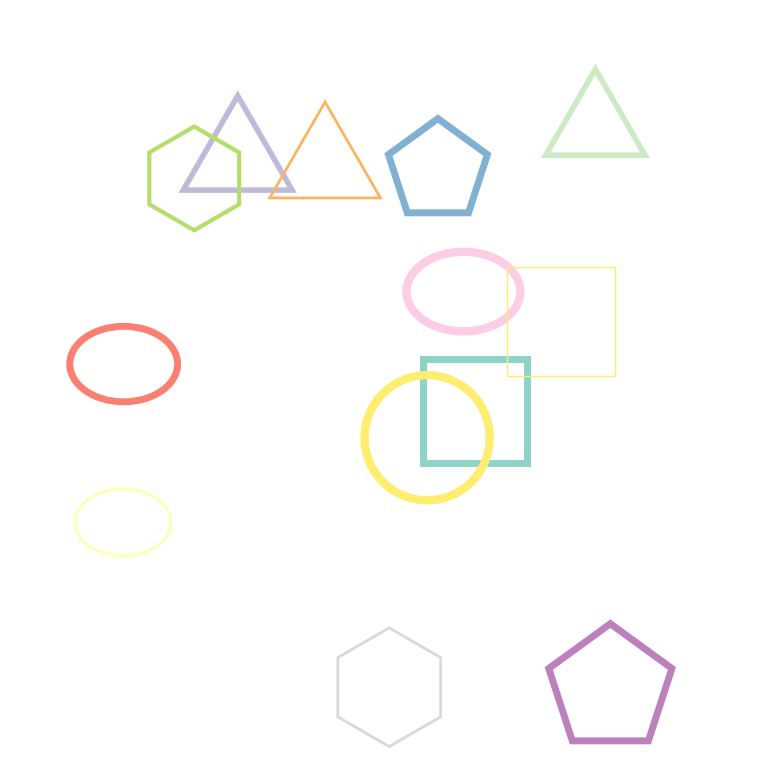[{"shape": "square", "thickness": 2.5, "radius": 0.34, "center": [0.616, 0.467]}, {"shape": "oval", "thickness": 1, "radius": 0.31, "center": [0.16, 0.321]}, {"shape": "triangle", "thickness": 2, "radius": 0.41, "center": [0.309, 0.794]}, {"shape": "oval", "thickness": 2.5, "radius": 0.35, "center": [0.161, 0.527]}, {"shape": "pentagon", "thickness": 2.5, "radius": 0.34, "center": [0.569, 0.778]}, {"shape": "triangle", "thickness": 1, "radius": 0.42, "center": [0.422, 0.784]}, {"shape": "hexagon", "thickness": 1.5, "radius": 0.34, "center": [0.252, 0.768]}, {"shape": "oval", "thickness": 3, "radius": 0.37, "center": [0.602, 0.621]}, {"shape": "hexagon", "thickness": 1, "radius": 0.39, "center": [0.505, 0.107]}, {"shape": "pentagon", "thickness": 2.5, "radius": 0.42, "center": [0.793, 0.106]}, {"shape": "triangle", "thickness": 2, "radius": 0.37, "center": [0.773, 0.836]}, {"shape": "square", "thickness": 0.5, "radius": 0.35, "center": [0.729, 0.582]}, {"shape": "circle", "thickness": 3, "radius": 0.41, "center": [0.555, 0.432]}]